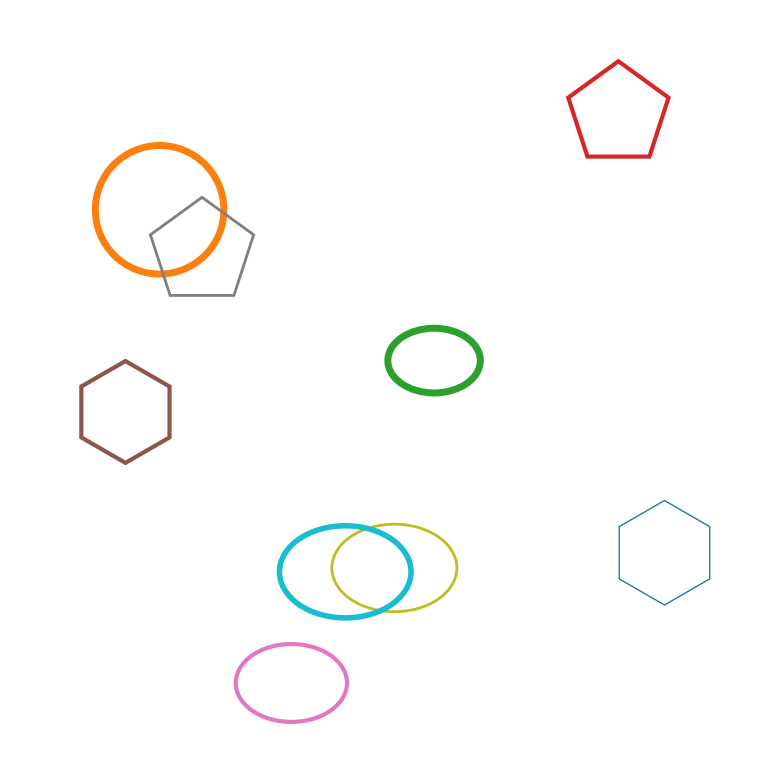[{"shape": "hexagon", "thickness": 0.5, "radius": 0.34, "center": [0.863, 0.282]}, {"shape": "circle", "thickness": 2.5, "radius": 0.42, "center": [0.207, 0.728]}, {"shape": "oval", "thickness": 2.5, "radius": 0.3, "center": [0.564, 0.532]}, {"shape": "pentagon", "thickness": 1.5, "radius": 0.34, "center": [0.803, 0.852]}, {"shape": "hexagon", "thickness": 1.5, "radius": 0.33, "center": [0.163, 0.465]}, {"shape": "oval", "thickness": 1.5, "radius": 0.36, "center": [0.378, 0.113]}, {"shape": "pentagon", "thickness": 1, "radius": 0.35, "center": [0.262, 0.673]}, {"shape": "oval", "thickness": 1, "radius": 0.41, "center": [0.512, 0.262]}, {"shape": "oval", "thickness": 2, "radius": 0.43, "center": [0.448, 0.257]}]